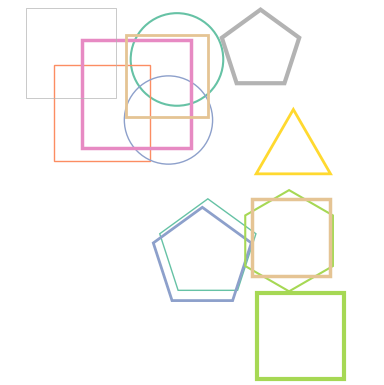[{"shape": "pentagon", "thickness": 1, "radius": 0.66, "center": [0.54, 0.352]}, {"shape": "circle", "thickness": 1.5, "radius": 0.6, "center": [0.46, 0.846]}, {"shape": "square", "thickness": 1, "radius": 0.62, "center": [0.266, 0.707]}, {"shape": "pentagon", "thickness": 2, "radius": 0.67, "center": [0.526, 0.328]}, {"shape": "circle", "thickness": 1, "radius": 0.57, "center": [0.438, 0.688]}, {"shape": "square", "thickness": 2.5, "radius": 0.7, "center": [0.355, 0.755]}, {"shape": "hexagon", "thickness": 1.5, "radius": 0.66, "center": [0.751, 0.375]}, {"shape": "square", "thickness": 3, "radius": 0.56, "center": [0.781, 0.128]}, {"shape": "triangle", "thickness": 2, "radius": 0.56, "center": [0.762, 0.604]}, {"shape": "square", "thickness": 2, "radius": 0.53, "center": [0.433, 0.802]}, {"shape": "square", "thickness": 2.5, "radius": 0.5, "center": [0.755, 0.383]}, {"shape": "pentagon", "thickness": 3, "radius": 0.53, "center": [0.677, 0.869]}, {"shape": "square", "thickness": 0.5, "radius": 0.58, "center": [0.185, 0.862]}]